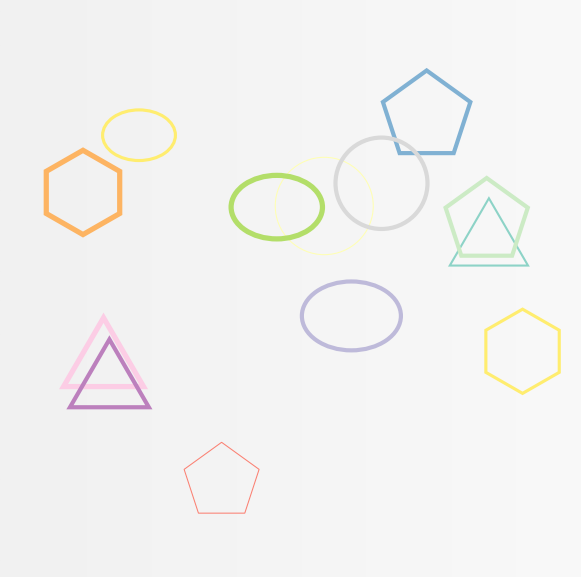[{"shape": "triangle", "thickness": 1, "radius": 0.39, "center": [0.841, 0.578]}, {"shape": "circle", "thickness": 0.5, "radius": 0.42, "center": [0.558, 0.642]}, {"shape": "oval", "thickness": 2, "radius": 0.43, "center": [0.605, 0.452]}, {"shape": "pentagon", "thickness": 0.5, "radius": 0.34, "center": [0.381, 0.165]}, {"shape": "pentagon", "thickness": 2, "radius": 0.4, "center": [0.734, 0.798]}, {"shape": "hexagon", "thickness": 2.5, "radius": 0.36, "center": [0.143, 0.666]}, {"shape": "oval", "thickness": 2.5, "radius": 0.39, "center": [0.476, 0.64]}, {"shape": "triangle", "thickness": 2.5, "radius": 0.4, "center": [0.178, 0.369]}, {"shape": "circle", "thickness": 2, "radius": 0.4, "center": [0.656, 0.682]}, {"shape": "triangle", "thickness": 2, "radius": 0.39, "center": [0.188, 0.333]}, {"shape": "pentagon", "thickness": 2, "radius": 0.37, "center": [0.837, 0.617]}, {"shape": "oval", "thickness": 1.5, "radius": 0.31, "center": [0.239, 0.765]}, {"shape": "hexagon", "thickness": 1.5, "radius": 0.36, "center": [0.899, 0.391]}]